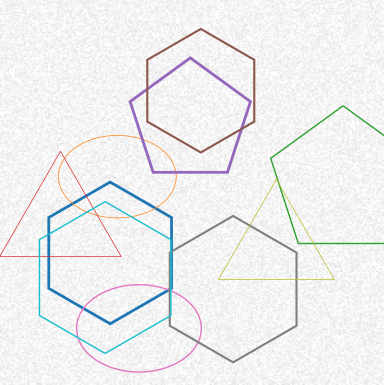[{"shape": "hexagon", "thickness": 2, "radius": 0.92, "center": [0.286, 0.343]}, {"shape": "oval", "thickness": 0.5, "radius": 0.77, "center": [0.305, 0.541]}, {"shape": "pentagon", "thickness": 1, "radius": 0.99, "center": [0.891, 0.527]}, {"shape": "triangle", "thickness": 0.5, "radius": 0.91, "center": [0.157, 0.425]}, {"shape": "pentagon", "thickness": 2, "radius": 0.82, "center": [0.494, 0.685]}, {"shape": "hexagon", "thickness": 1.5, "radius": 0.8, "center": [0.522, 0.764]}, {"shape": "oval", "thickness": 1, "radius": 0.81, "center": [0.361, 0.147]}, {"shape": "hexagon", "thickness": 1.5, "radius": 0.95, "center": [0.606, 0.249]}, {"shape": "triangle", "thickness": 0.5, "radius": 0.87, "center": [0.718, 0.361]}, {"shape": "hexagon", "thickness": 1, "radius": 0.99, "center": [0.273, 0.279]}]